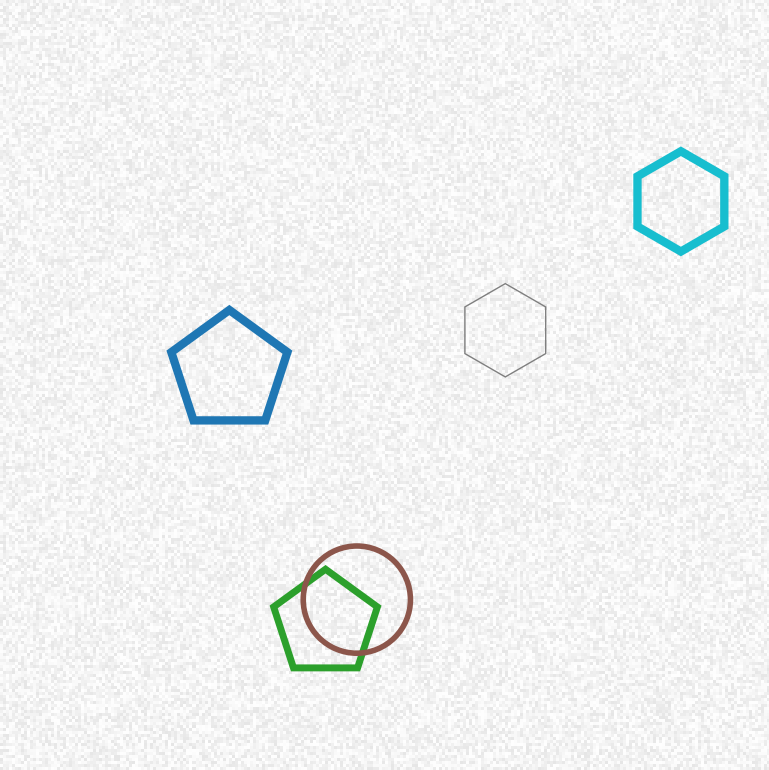[{"shape": "pentagon", "thickness": 3, "radius": 0.4, "center": [0.298, 0.518]}, {"shape": "pentagon", "thickness": 2.5, "radius": 0.35, "center": [0.423, 0.19]}, {"shape": "circle", "thickness": 2, "radius": 0.35, "center": [0.463, 0.221]}, {"shape": "hexagon", "thickness": 0.5, "radius": 0.3, "center": [0.656, 0.571]}, {"shape": "hexagon", "thickness": 3, "radius": 0.33, "center": [0.884, 0.738]}]